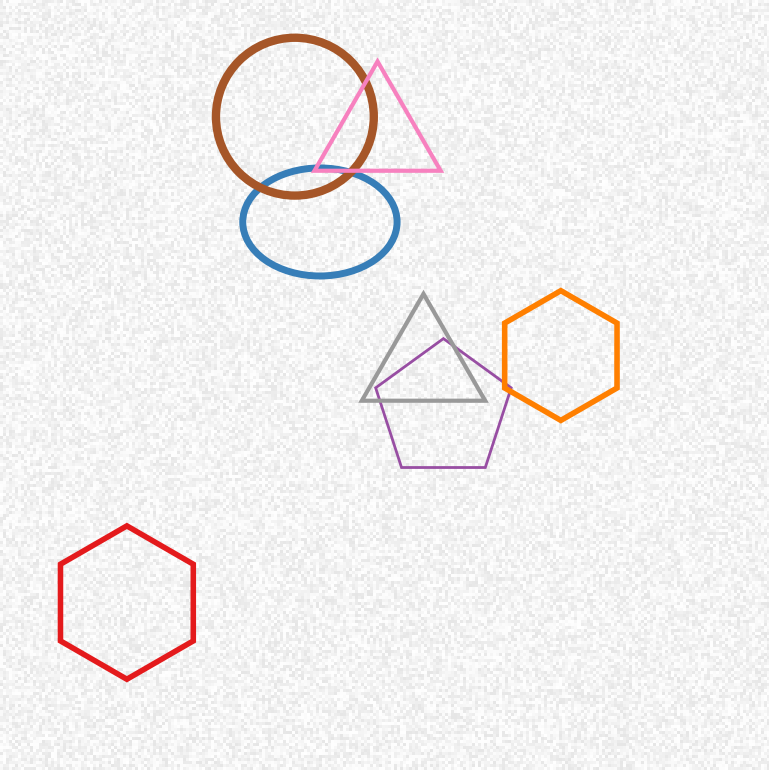[{"shape": "hexagon", "thickness": 2, "radius": 0.5, "center": [0.165, 0.217]}, {"shape": "oval", "thickness": 2.5, "radius": 0.5, "center": [0.415, 0.712]}, {"shape": "pentagon", "thickness": 1, "radius": 0.46, "center": [0.576, 0.468]}, {"shape": "hexagon", "thickness": 2, "radius": 0.42, "center": [0.728, 0.538]}, {"shape": "circle", "thickness": 3, "radius": 0.51, "center": [0.383, 0.848]}, {"shape": "triangle", "thickness": 1.5, "radius": 0.47, "center": [0.49, 0.826]}, {"shape": "triangle", "thickness": 1.5, "radius": 0.46, "center": [0.55, 0.526]}]